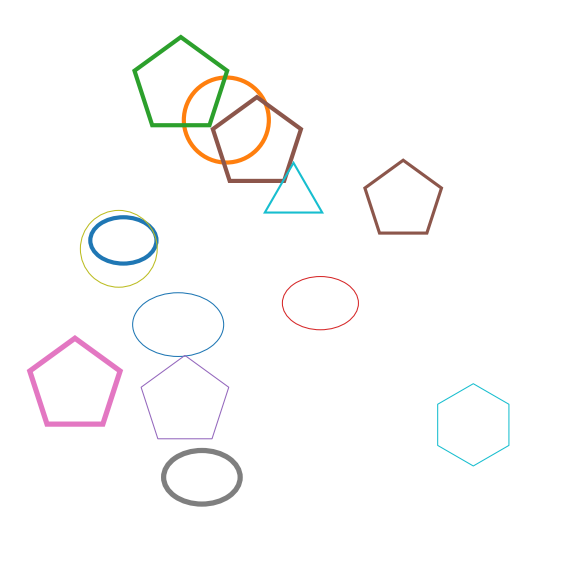[{"shape": "oval", "thickness": 2, "radius": 0.29, "center": [0.214, 0.583]}, {"shape": "oval", "thickness": 0.5, "radius": 0.39, "center": [0.308, 0.437]}, {"shape": "circle", "thickness": 2, "radius": 0.37, "center": [0.392, 0.791]}, {"shape": "pentagon", "thickness": 2, "radius": 0.42, "center": [0.313, 0.851]}, {"shape": "oval", "thickness": 0.5, "radius": 0.33, "center": [0.555, 0.474]}, {"shape": "pentagon", "thickness": 0.5, "radius": 0.4, "center": [0.32, 0.304]}, {"shape": "pentagon", "thickness": 1.5, "radius": 0.35, "center": [0.698, 0.652]}, {"shape": "pentagon", "thickness": 2, "radius": 0.4, "center": [0.445, 0.751]}, {"shape": "pentagon", "thickness": 2.5, "radius": 0.41, "center": [0.13, 0.331]}, {"shape": "oval", "thickness": 2.5, "radius": 0.33, "center": [0.35, 0.173]}, {"shape": "circle", "thickness": 0.5, "radius": 0.33, "center": [0.206, 0.568]}, {"shape": "hexagon", "thickness": 0.5, "radius": 0.36, "center": [0.82, 0.263]}, {"shape": "triangle", "thickness": 1, "radius": 0.29, "center": [0.508, 0.66]}]